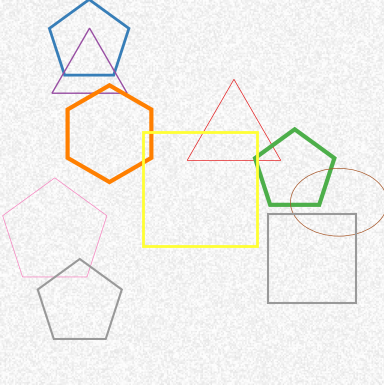[{"shape": "triangle", "thickness": 0.5, "radius": 0.7, "center": [0.608, 0.654]}, {"shape": "pentagon", "thickness": 2, "radius": 0.54, "center": [0.232, 0.893]}, {"shape": "pentagon", "thickness": 3, "radius": 0.54, "center": [0.765, 0.556]}, {"shape": "triangle", "thickness": 1, "radius": 0.56, "center": [0.233, 0.814]}, {"shape": "hexagon", "thickness": 3, "radius": 0.63, "center": [0.284, 0.653]}, {"shape": "square", "thickness": 2, "radius": 0.74, "center": [0.52, 0.509]}, {"shape": "oval", "thickness": 0.5, "radius": 0.63, "center": [0.88, 0.475]}, {"shape": "pentagon", "thickness": 0.5, "radius": 0.71, "center": [0.142, 0.396]}, {"shape": "pentagon", "thickness": 1.5, "radius": 0.57, "center": [0.207, 0.212]}, {"shape": "square", "thickness": 1.5, "radius": 0.58, "center": [0.81, 0.328]}]